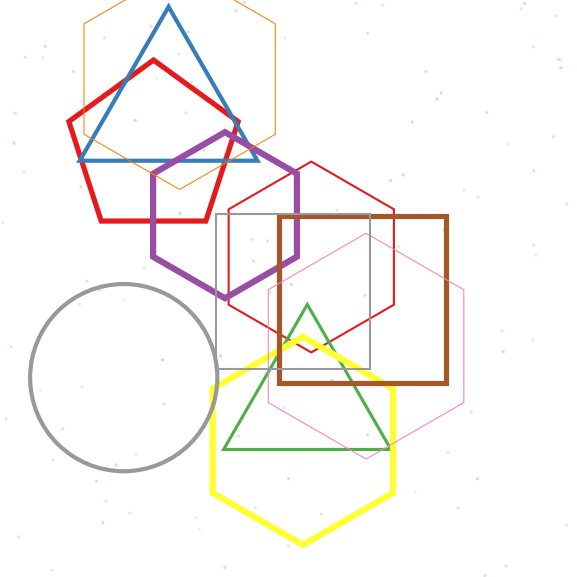[{"shape": "hexagon", "thickness": 1, "radius": 0.83, "center": [0.539, 0.554]}, {"shape": "pentagon", "thickness": 2.5, "radius": 0.77, "center": [0.266, 0.741]}, {"shape": "triangle", "thickness": 2, "radius": 0.89, "center": [0.292, 0.81]}, {"shape": "triangle", "thickness": 1.5, "radius": 0.84, "center": [0.532, 0.305]}, {"shape": "hexagon", "thickness": 3, "radius": 0.72, "center": [0.39, 0.626]}, {"shape": "hexagon", "thickness": 0.5, "radius": 0.96, "center": [0.311, 0.862]}, {"shape": "hexagon", "thickness": 3, "radius": 0.9, "center": [0.525, 0.236]}, {"shape": "square", "thickness": 2.5, "radius": 0.72, "center": [0.628, 0.48]}, {"shape": "hexagon", "thickness": 0.5, "radius": 0.98, "center": [0.634, 0.4]}, {"shape": "circle", "thickness": 2, "radius": 0.81, "center": [0.214, 0.345]}, {"shape": "square", "thickness": 1, "radius": 0.67, "center": [0.507, 0.495]}]